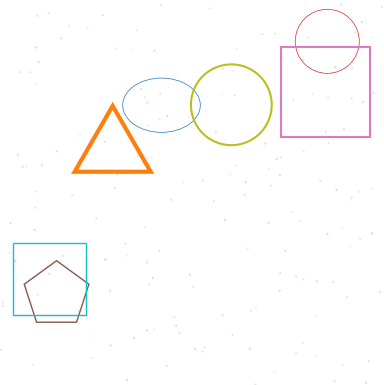[{"shape": "oval", "thickness": 0.5, "radius": 0.5, "center": [0.42, 0.727]}, {"shape": "triangle", "thickness": 3, "radius": 0.57, "center": [0.293, 0.611]}, {"shape": "circle", "thickness": 0.5, "radius": 0.42, "center": [0.85, 0.893]}, {"shape": "pentagon", "thickness": 1, "radius": 0.44, "center": [0.147, 0.234]}, {"shape": "square", "thickness": 1.5, "radius": 0.58, "center": [0.846, 0.762]}, {"shape": "circle", "thickness": 1.5, "radius": 0.52, "center": [0.601, 0.728]}, {"shape": "square", "thickness": 1, "radius": 0.47, "center": [0.129, 0.275]}]